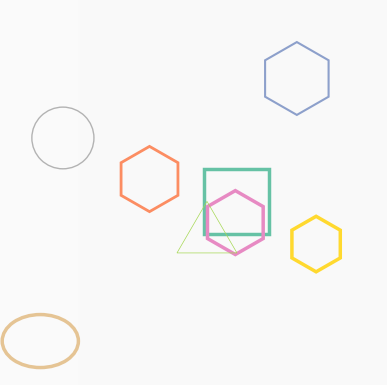[{"shape": "square", "thickness": 2.5, "radius": 0.42, "center": [0.61, 0.476]}, {"shape": "hexagon", "thickness": 2, "radius": 0.42, "center": [0.386, 0.535]}, {"shape": "hexagon", "thickness": 1.5, "radius": 0.47, "center": [0.766, 0.796]}, {"shape": "hexagon", "thickness": 2.5, "radius": 0.41, "center": [0.607, 0.422]}, {"shape": "triangle", "thickness": 0.5, "radius": 0.45, "center": [0.534, 0.388]}, {"shape": "hexagon", "thickness": 2.5, "radius": 0.36, "center": [0.816, 0.366]}, {"shape": "oval", "thickness": 2.5, "radius": 0.49, "center": [0.104, 0.114]}, {"shape": "circle", "thickness": 1, "radius": 0.4, "center": [0.162, 0.642]}]